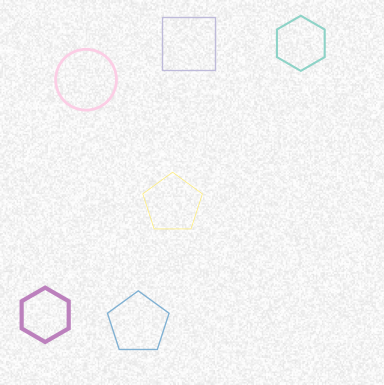[{"shape": "hexagon", "thickness": 1.5, "radius": 0.36, "center": [0.781, 0.888]}, {"shape": "square", "thickness": 1, "radius": 0.34, "center": [0.49, 0.886]}, {"shape": "pentagon", "thickness": 1, "radius": 0.42, "center": [0.359, 0.16]}, {"shape": "circle", "thickness": 2, "radius": 0.4, "center": [0.223, 0.793]}, {"shape": "hexagon", "thickness": 3, "radius": 0.35, "center": [0.117, 0.182]}, {"shape": "pentagon", "thickness": 0.5, "radius": 0.41, "center": [0.448, 0.471]}]